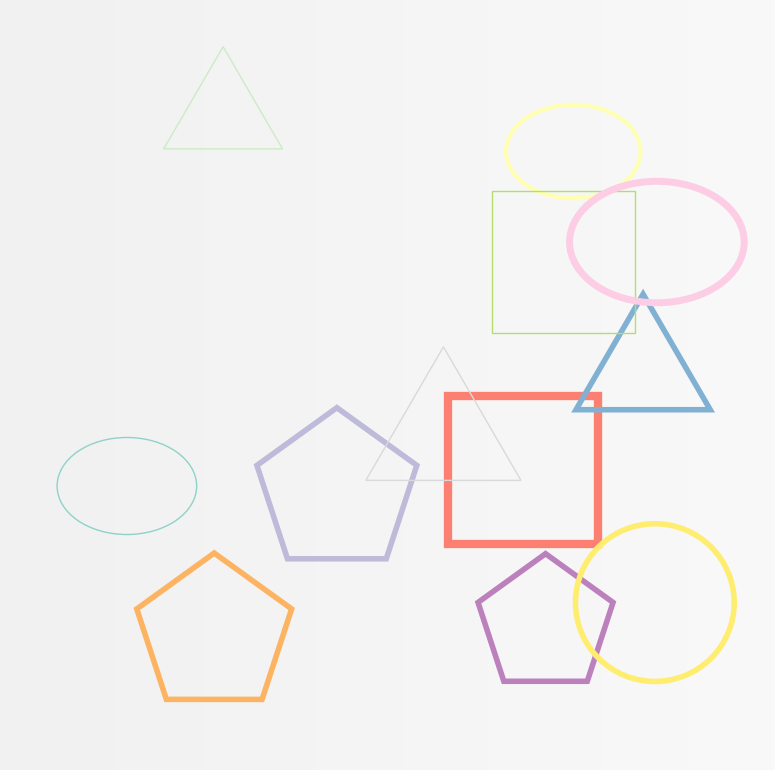[{"shape": "oval", "thickness": 0.5, "radius": 0.45, "center": [0.164, 0.369]}, {"shape": "oval", "thickness": 1.5, "radius": 0.43, "center": [0.74, 0.803]}, {"shape": "pentagon", "thickness": 2, "radius": 0.54, "center": [0.435, 0.362]}, {"shape": "square", "thickness": 3, "radius": 0.48, "center": [0.675, 0.39]}, {"shape": "triangle", "thickness": 2, "radius": 0.5, "center": [0.83, 0.518]}, {"shape": "pentagon", "thickness": 2, "radius": 0.53, "center": [0.276, 0.177]}, {"shape": "square", "thickness": 0.5, "radius": 0.46, "center": [0.727, 0.66]}, {"shape": "oval", "thickness": 2.5, "radius": 0.56, "center": [0.848, 0.686]}, {"shape": "triangle", "thickness": 0.5, "radius": 0.58, "center": [0.572, 0.434]}, {"shape": "pentagon", "thickness": 2, "radius": 0.46, "center": [0.704, 0.189]}, {"shape": "triangle", "thickness": 0.5, "radius": 0.44, "center": [0.288, 0.851]}, {"shape": "circle", "thickness": 2, "radius": 0.51, "center": [0.845, 0.217]}]